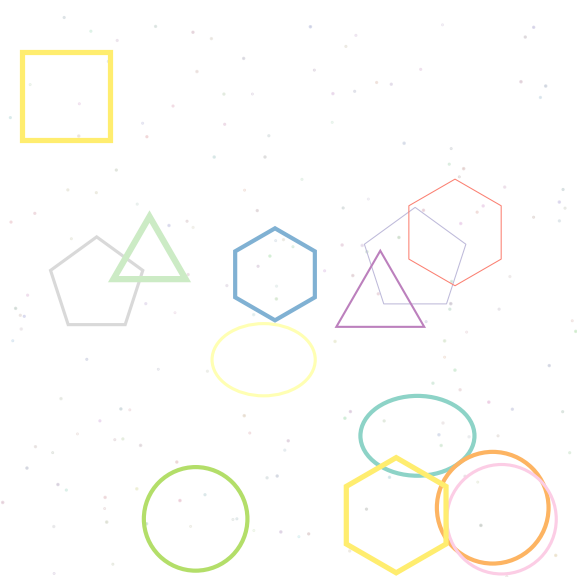[{"shape": "oval", "thickness": 2, "radius": 0.49, "center": [0.723, 0.244]}, {"shape": "oval", "thickness": 1.5, "radius": 0.45, "center": [0.457, 0.376]}, {"shape": "pentagon", "thickness": 0.5, "radius": 0.46, "center": [0.719, 0.548]}, {"shape": "hexagon", "thickness": 0.5, "radius": 0.46, "center": [0.788, 0.597]}, {"shape": "hexagon", "thickness": 2, "radius": 0.4, "center": [0.476, 0.524]}, {"shape": "circle", "thickness": 2, "radius": 0.48, "center": [0.853, 0.12]}, {"shape": "circle", "thickness": 2, "radius": 0.45, "center": [0.339, 0.101]}, {"shape": "circle", "thickness": 1.5, "radius": 0.47, "center": [0.868, 0.1]}, {"shape": "pentagon", "thickness": 1.5, "radius": 0.42, "center": [0.167, 0.505]}, {"shape": "triangle", "thickness": 1, "radius": 0.44, "center": [0.658, 0.477]}, {"shape": "triangle", "thickness": 3, "radius": 0.36, "center": [0.259, 0.552]}, {"shape": "square", "thickness": 2.5, "radius": 0.38, "center": [0.114, 0.833]}, {"shape": "hexagon", "thickness": 2.5, "radius": 0.5, "center": [0.686, 0.107]}]